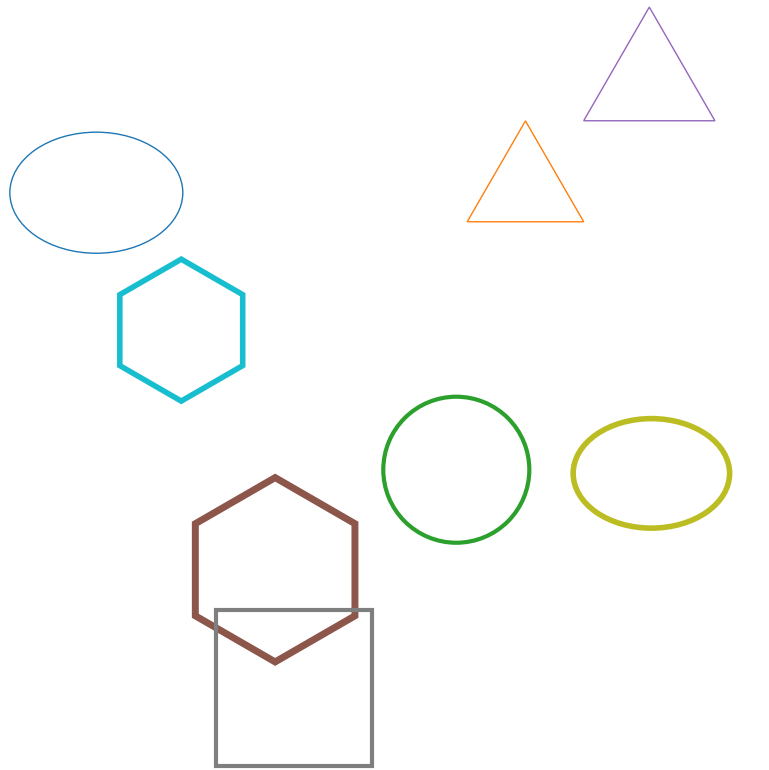[{"shape": "oval", "thickness": 0.5, "radius": 0.56, "center": [0.125, 0.75]}, {"shape": "triangle", "thickness": 0.5, "radius": 0.44, "center": [0.682, 0.756]}, {"shape": "circle", "thickness": 1.5, "radius": 0.47, "center": [0.593, 0.39]}, {"shape": "triangle", "thickness": 0.5, "radius": 0.49, "center": [0.843, 0.892]}, {"shape": "hexagon", "thickness": 2.5, "radius": 0.6, "center": [0.357, 0.26]}, {"shape": "square", "thickness": 1.5, "radius": 0.51, "center": [0.382, 0.106]}, {"shape": "oval", "thickness": 2, "radius": 0.51, "center": [0.846, 0.385]}, {"shape": "hexagon", "thickness": 2, "radius": 0.46, "center": [0.235, 0.571]}]